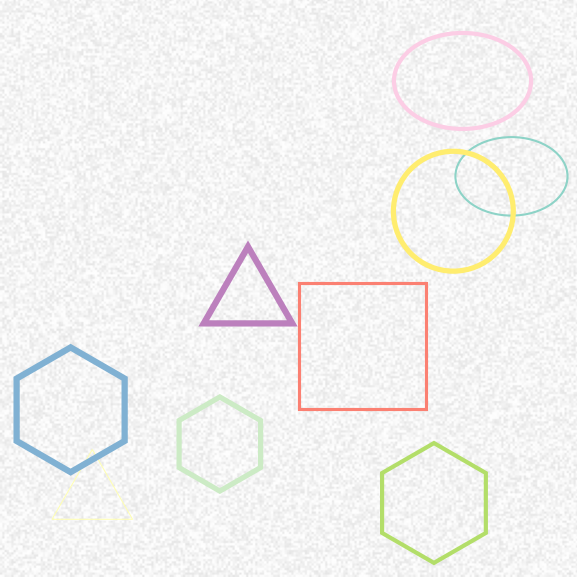[{"shape": "oval", "thickness": 1, "radius": 0.49, "center": [0.886, 0.694]}, {"shape": "triangle", "thickness": 0.5, "radius": 0.4, "center": [0.16, 0.14]}, {"shape": "square", "thickness": 1.5, "radius": 0.55, "center": [0.627, 0.4]}, {"shape": "hexagon", "thickness": 3, "radius": 0.54, "center": [0.122, 0.29]}, {"shape": "hexagon", "thickness": 2, "radius": 0.52, "center": [0.751, 0.128]}, {"shape": "oval", "thickness": 2, "radius": 0.59, "center": [0.801, 0.859]}, {"shape": "triangle", "thickness": 3, "radius": 0.44, "center": [0.429, 0.483]}, {"shape": "hexagon", "thickness": 2.5, "radius": 0.41, "center": [0.381, 0.23]}, {"shape": "circle", "thickness": 2.5, "radius": 0.52, "center": [0.785, 0.633]}]